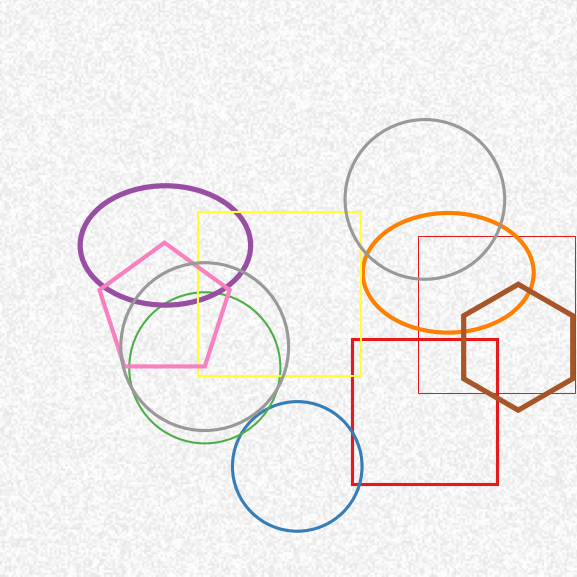[{"shape": "square", "thickness": 1.5, "radius": 0.63, "center": [0.735, 0.286]}, {"shape": "square", "thickness": 0.5, "radius": 0.68, "center": [0.86, 0.455]}, {"shape": "circle", "thickness": 1.5, "radius": 0.56, "center": [0.515, 0.191]}, {"shape": "circle", "thickness": 1, "radius": 0.65, "center": [0.355, 0.362]}, {"shape": "oval", "thickness": 2.5, "radius": 0.74, "center": [0.286, 0.574]}, {"shape": "oval", "thickness": 2, "radius": 0.74, "center": [0.776, 0.527]}, {"shape": "square", "thickness": 1, "radius": 0.71, "center": [0.484, 0.49]}, {"shape": "hexagon", "thickness": 2.5, "radius": 0.55, "center": [0.897, 0.398]}, {"shape": "pentagon", "thickness": 2, "radius": 0.59, "center": [0.285, 0.46]}, {"shape": "circle", "thickness": 1.5, "radius": 0.73, "center": [0.354, 0.399]}, {"shape": "circle", "thickness": 1.5, "radius": 0.69, "center": [0.736, 0.654]}]